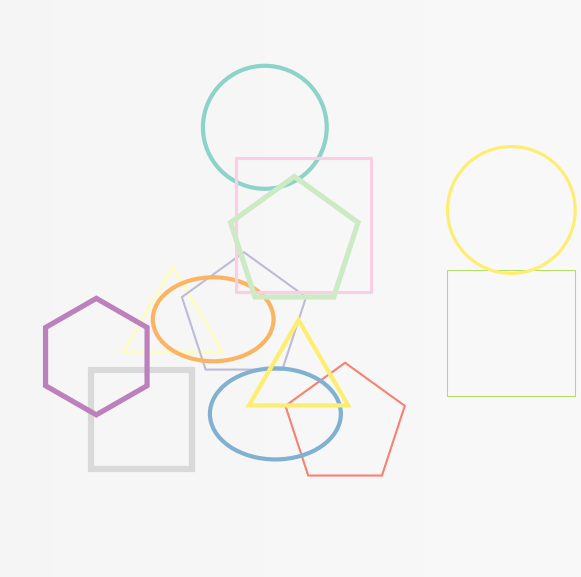[{"shape": "circle", "thickness": 2, "radius": 0.53, "center": [0.456, 0.779]}, {"shape": "triangle", "thickness": 1, "radius": 0.49, "center": [0.297, 0.439]}, {"shape": "pentagon", "thickness": 1, "radius": 0.56, "center": [0.42, 0.45]}, {"shape": "pentagon", "thickness": 1, "radius": 0.54, "center": [0.594, 0.263]}, {"shape": "oval", "thickness": 2, "radius": 0.56, "center": [0.474, 0.282]}, {"shape": "oval", "thickness": 2, "radius": 0.52, "center": [0.367, 0.446]}, {"shape": "square", "thickness": 0.5, "radius": 0.55, "center": [0.879, 0.423]}, {"shape": "square", "thickness": 1.5, "radius": 0.58, "center": [0.522, 0.609]}, {"shape": "square", "thickness": 3, "radius": 0.43, "center": [0.244, 0.273]}, {"shape": "hexagon", "thickness": 2.5, "radius": 0.5, "center": [0.166, 0.382]}, {"shape": "pentagon", "thickness": 2.5, "radius": 0.58, "center": [0.506, 0.578]}, {"shape": "triangle", "thickness": 2, "radius": 0.49, "center": [0.514, 0.346]}, {"shape": "circle", "thickness": 1.5, "radius": 0.55, "center": [0.88, 0.635]}]